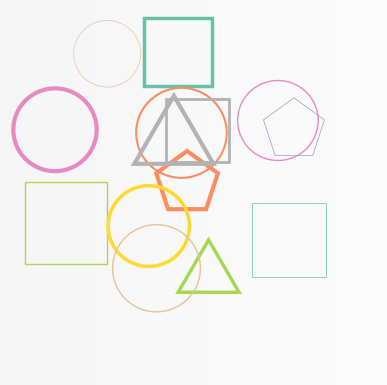[{"shape": "square", "thickness": 0.5, "radius": 0.48, "center": [0.746, 0.377]}, {"shape": "square", "thickness": 2.5, "radius": 0.44, "center": [0.46, 0.864]}, {"shape": "circle", "thickness": 1.5, "radius": 0.58, "center": [0.468, 0.655]}, {"shape": "pentagon", "thickness": 3, "radius": 0.42, "center": [0.483, 0.524]}, {"shape": "pentagon", "thickness": 0.5, "radius": 0.41, "center": [0.759, 0.663]}, {"shape": "circle", "thickness": 3, "radius": 0.54, "center": [0.142, 0.663]}, {"shape": "circle", "thickness": 1, "radius": 0.52, "center": [0.717, 0.687]}, {"shape": "triangle", "thickness": 2.5, "radius": 0.45, "center": [0.538, 0.286]}, {"shape": "square", "thickness": 1, "radius": 0.53, "center": [0.171, 0.42]}, {"shape": "circle", "thickness": 2.5, "radius": 0.52, "center": [0.384, 0.413]}, {"shape": "circle", "thickness": 1, "radius": 0.57, "center": [0.404, 0.303]}, {"shape": "circle", "thickness": 0.5, "radius": 0.43, "center": [0.277, 0.86]}, {"shape": "triangle", "thickness": 3, "radius": 0.59, "center": [0.449, 0.633]}, {"shape": "square", "thickness": 2, "radius": 0.41, "center": [0.509, 0.661]}]